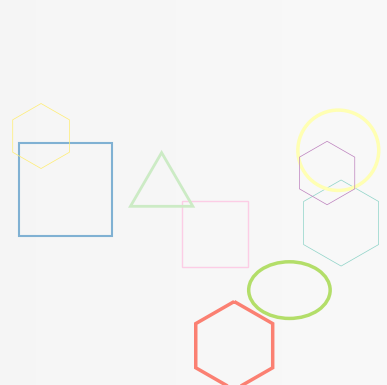[{"shape": "hexagon", "thickness": 0.5, "radius": 0.56, "center": [0.88, 0.421]}, {"shape": "circle", "thickness": 2.5, "radius": 0.52, "center": [0.873, 0.61]}, {"shape": "hexagon", "thickness": 2.5, "radius": 0.57, "center": [0.604, 0.102]}, {"shape": "square", "thickness": 1.5, "radius": 0.6, "center": [0.169, 0.508]}, {"shape": "oval", "thickness": 2.5, "radius": 0.53, "center": [0.747, 0.246]}, {"shape": "square", "thickness": 1, "radius": 0.43, "center": [0.555, 0.392]}, {"shape": "hexagon", "thickness": 0.5, "radius": 0.41, "center": [0.844, 0.551]}, {"shape": "triangle", "thickness": 2, "radius": 0.46, "center": [0.417, 0.511]}, {"shape": "hexagon", "thickness": 0.5, "radius": 0.42, "center": [0.106, 0.647]}]